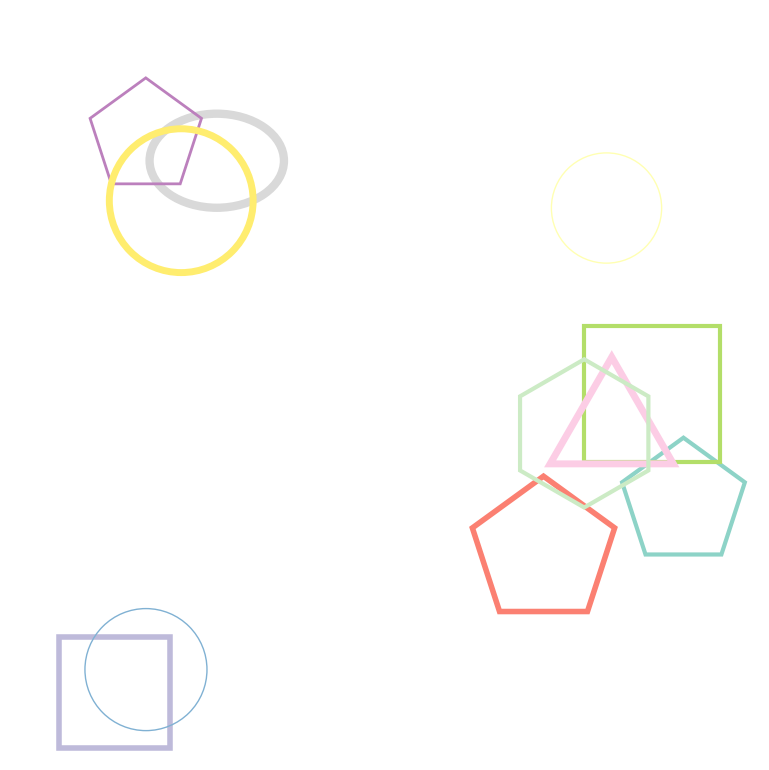[{"shape": "pentagon", "thickness": 1.5, "radius": 0.42, "center": [0.888, 0.348]}, {"shape": "circle", "thickness": 0.5, "radius": 0.36, "center": [0.788, 0.73]}, {"shape": "square", "thickness": 2, "radius": 0.36, "center": [0.149, 0.101]}, {"shape": "pentagon", "thickness": 2, "radius": 0.49, "center": [0.706, 0.284]}, {"shape": "circle", "thickness": 0.5, "radius": 0.4, "center": [0.19, 0.13]}, {"shape": "square", "thickness": 1.5, "radius": 0.44, "center": [0.846, 0.489]}, {"shape": "triangle", "thickness": 2.5, "radius": 0.46, "center": [0.794, 0.444]}, {"shape": "oval", "thickness": 3, "radius": 0.44, "center": [0.282, 0.791]}, {"shape": "pentagon", "thickness": 1, "radius": 0.38, "center": [0.189, 0.823]}, {"shape": "hexagon", "thickness": 1.5, "radius": 0.48, "center": [0.759, 0.437]}, {"shape": "circle", "thickness": 2.5, "radius": 0.47, "center": [0.235, 0.739]}]